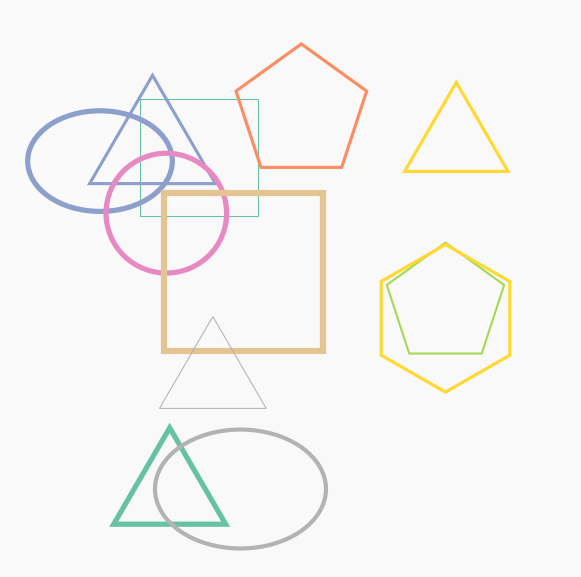[{"shape": "triangle", "thickness": 2.5, "radius": 0.56, "center": [0.292, 0.147]}, {"shape": "square", "thickness": 0.5, "radius": 0.51, "center": [0.342, 0.726]}, {"shape": "pentagon", "thickness": 1.5, "radius": 0.59, "center": [0.518, 0.805]}, {"shape": "triangle", "thickness": 1.5, "radius": 0.62, "center": [0.262, 0.744]}, {"shape": "oval", "thickness": 2.5, "radius": 0.62, "center": [0.172, 0.72]}, {"shape": "circle", "thickness": 2.5, "radius": 0.52, "center": [0.286, 0.63]}, {"shape": "pentagon", "thickness": 1, "radius": 0.53, "center": [0.766, 0.473]}, {"shape": "hexagon", "thickness": 1.5, "radius": 0.64, "center": [0.766, 0.448]}, {"shape": "triangle", "thickness": 1.5, "radius": 0.51, "center": [0.785, 0.754]}, {"shape": "square", "thickness": 3, "radius": 0.68, "center": [0.419, 0.528]}, {"shape": "triangle", "thickness": 0.5, "radius": 0.53, "center": [0.366, 0.345]}, {"shape": "oval", "thickness": 2, "radius": 0.74, "center": [0.414, 0.152]}]